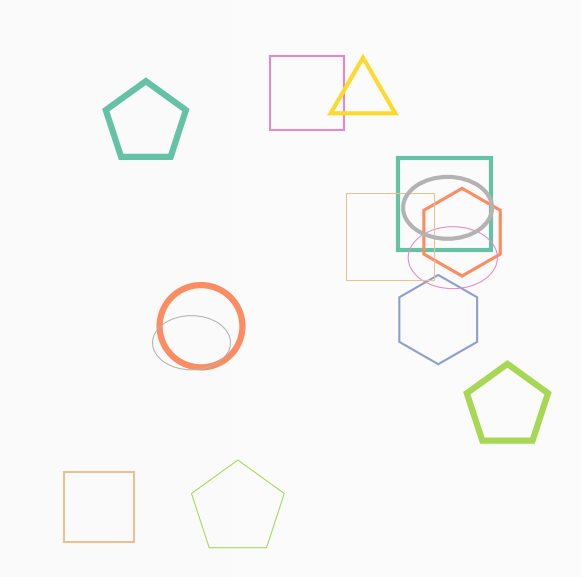[{"shape": "square", "thickness": 2, "radius": 0.4, "center": [0.765, 0.646]}, {"shape": "pentagon", "thickness": 3, "radius": 0.36, "center": [0.251, 0.786]}, {"shape": "hexagon", "thickness": 1.5, "radius": 0.38, "center": [0.795, 0.597]}, {"shape": "circle", "thickness": 3, "radius": 0.36, "center": [0.346, 0.434]}, {"shape": "hexagon", "thickness": 1, "radius": 0.39, "center": [0.754, 0.446]}, {"shape": "square", "thickness": 1, "radius": 0.32, "center": [0.528, 0.838]}, {"shape": "oval", "thickness": 0.5, "radius": 0.38, "center": [0.779, 0.553]}, {"shape": "pentagon", "thickness": 0.5, "radius": 0.42, "center": [0.409, 0.119]}, {"shape": "pentagon", "thickness": 3, "radius": 0.37, "center": [0.873, 0.296]}, {"shape": "triangle", "thickness": 2, "radius": 0.32, "center": [0.625, 0.835]}, {"shape": "square", "thickness": 0.5, "radius": 0.38, "center": [0.671, 0.589]}, {"shape": "square", "thickness": 1, "radius": 0.3, "center": [0.17, 0.121]}, {"shape": "oval", "thickness": 0.5, "radius": 0.34, "center": [0.329, 0.406]}, {"shape": "oval", "thickness": 2, "radius": 0.38, "center": [0.77, 0.639]}]